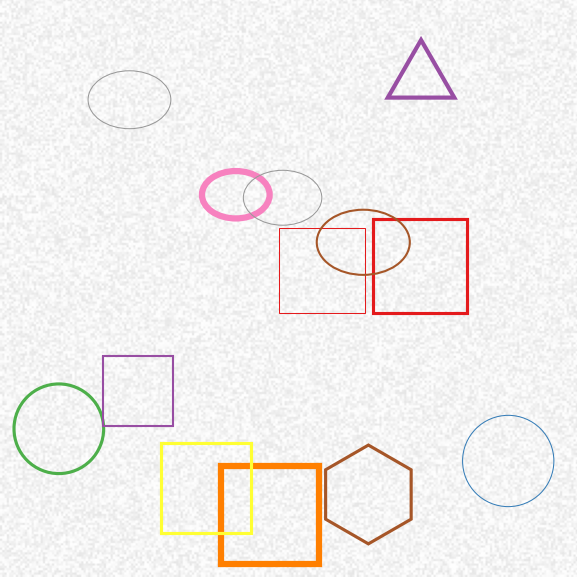[{"shape": "square", "thickness": 0.5, "radius": 0.37, "center": [0.557, 0.53]}, {"shape": "square", "thickness": 1.5, "radius": 0.4, "center": [0.727, 0.539]}, {"shape": "circle", "thickness": 0.5, "radius": 0.4, "center": [0.88, 0.201]}, {"shape": "circle", "thickness": 1.5, "radius": 0.39, "center": [0.102, 0.257]}, {"shape": "square", "thickness": 1, "radius": 0.3, "center": [0.24, 0.322]}, {"shape": "triangle", "thickness": 2, "radius": 0.33, "center": [0.729, 0.863]}, {"shape": "square", "thickness": 3, "radius": 0.42, "center": [0.468, 0.107]}, {"shape": "square", "thickness": 1.5, "radius": 0.39, "center": [0.357, 0.154]}, {"shape": "hexagon", "thickness": 1.5, "radius": 0.43, "center": [0.638, 0.143]}, {"shape": "oval", "thickness": 1, "radius": 0.4, "center": [0.629, 0.58]}, {"shape": "oval", "thickness": 3, "radius": 0.29, "center": [0.408, 0.662]}, {"shape": "oval", "thickness": 0.5, "radius": 0.34, "center": [0.489, 0.657]}, {"shape": "oval", "thickness": 0.5, "radius": 0.36, "center": [0.224, 0.826]}]